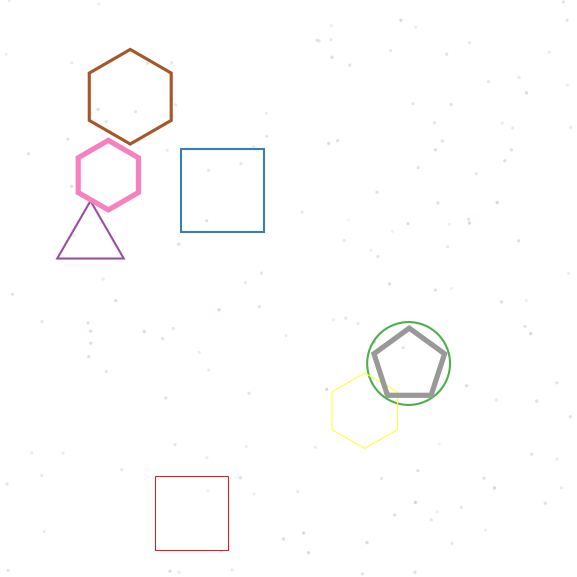[{"shape": "square", "thickness": 0.5, "radius": 0.32, "center": [0.331, 0.111]}, {"shape": "square", "thickness": 1, "radius": 0.36, "center": [0.385, 0.669]}, {"shape": "circle", "thickness": 1, "radius": 0.36, "center": [0.708, 0.37]}, {"shape": "triangle", "thickness": 1, "radius": 0.33, "center": [0.157, 0.585]}, {"shape": "hexagon", "thickness": 0.5, "radius": 0.33, "center": [0.632, 0.288]}, {"shape": "hexagon", "thickness": 1.5, "radius": 0.41, "center": [0.226, 0.832]}, {"shape": "hexagon", "thickness": 2.5, "radius": 0.3, "center": [0.188, 0.696]}, {"shape": "pentagon", "thickness": 2.5, "radius": 0.32, "center": [0.709, 0.367]}]